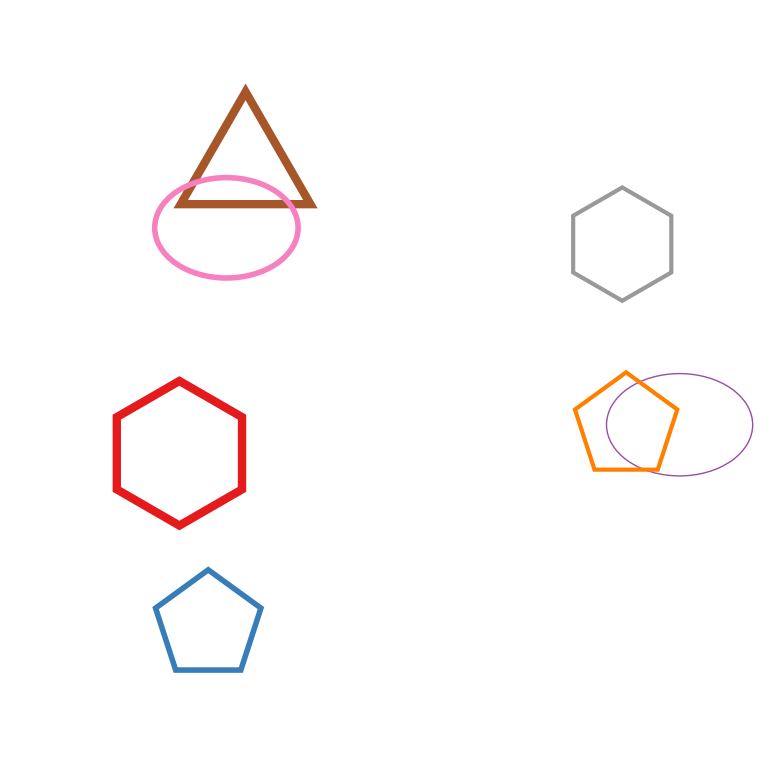[{"shape": "hexagon", "thickness": 3, "radius": 0.47, "center": [0.233, 0.411]}, {"shape": "pentagon", "thickness": 2, "radius": 0.36, "center": [0.27, 0.188]}, {"shape": "oval", "thickness": 0.5, "radius": 0.47, "center": [0.883, 0.448]}, {"shape": "pentagon", "thickness": 1.5, "radius": 0.35, "center": [0.813, 0.447]}, {"shape": "triangle", "thickness": 3, "radius": 0.49, "center": [0.319, 0.783]}, {"shape": "oval", "thickness": 2, "radius": 0.47, "center": [0.294, 0.704]}, {"shape": "hexagon", "thickness": 1.5, "radius": 0.37, "center": [0.808, 0.683]}]